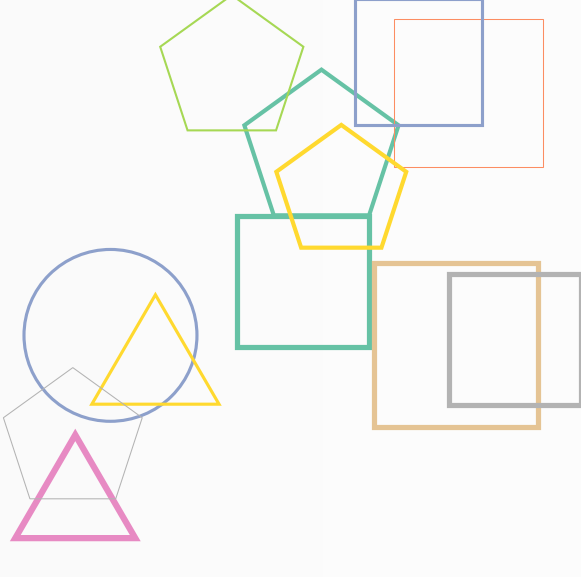[{"shape": "pentagon", "thickness": 2, "radius": 0.7, "center": [0.553, 0.739]}, {"shape": "square", "thickness": 2.5, "radius": 0.57, "center": [0.521, 0.512]}, {"shape": "square", "thickness": 0.5, "radius": 0.64, "center": [0.806, 0.838]}, {"shape": "circle", "thickness": 1.5, "radius": 0.74, "center": [0.19, 0.418]}, {"shape": "square", "thickness": 1.5, "radius": 0.54, "center": [0.72, 0.892]}, {"shape": "triangle", "thickness": 3, "radius": 0.6, "center": [0.129, 0.127]}, {"shape": "pentagon", "thickness": 1, "radius": 0.65, "center": [0.399, 0.878]}, {"shape": "pentagon", "thickness": 2, "radius": 0.59, "center": [0.587, 0.665]}, {"shape": "triangle", "thickness": 1.5, "radius": 0.63, "center": [0.267, 0.362]}, {"shape": "square", "thickness": 2.5, "radius": 0.71, "center": [0.785, 0.402]}, {"shape": "pentagon", "thickness": 0.5, "radius": 0.63, "center": [0.125, 0.237]}, {"shape": "square", "thickness": 2.5, "radius": 0.57, "center": [0.886, 0.411]}]